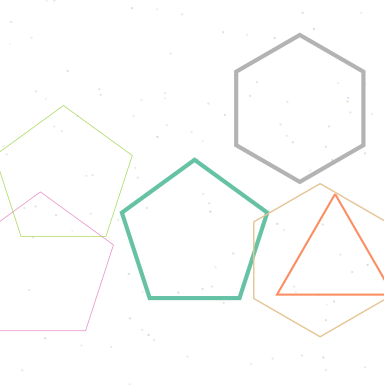[{"shape": "pentagon", "thickness": 3, "radius": 0.99, "center": [0.505, 0.386]}, {"shape": "triangle", "thickness": 1.5, "radius": 0.87, "center": [0.87, 0.322]}, {"shape": "pentagon", "thickness": 0.5, "radius": 1.0, "center": [0.105, 0.302]}, {"shape": "pentagon", "thickness": 0.5, "radius": 0.94, "center": [0.165, 0.538]}, {"shape": "hexagon", "thickness": 1, "radius": 0.99, "center": [0.831, 0.324]}, {"shape": "hexagon", "thickness": 3, "radius": 0.95, "center": [0.779, 0.718]}]